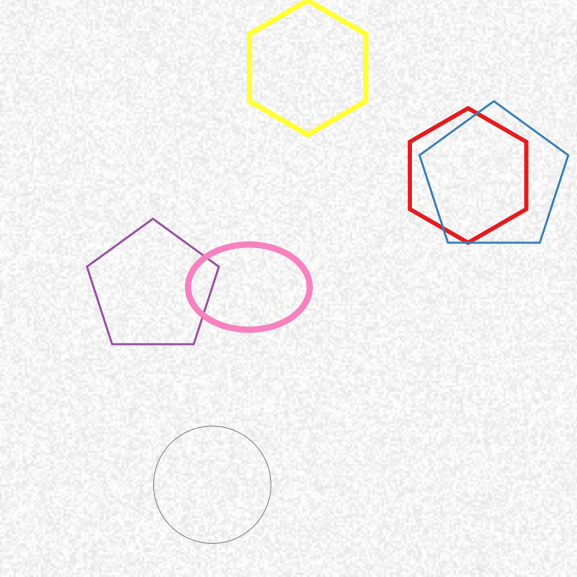[{"shape": "hexagon", "thickness": 2, "radius": 0.58, "center": [0.811, 0.695]}, {"shape": "pentagon", "thickness": 1, "radius": 0.68, "center": [0.855, 0.688]}, {"shape": "pentagon", "thickness": 1, "radius": 0.6, "center": [0.265, 0.5]}, {"shape": "hexagon", "thickness": 2.5, "radius": 0.58, "center": [0.533, 0.882]}, {"shape": "oval", "thickness": 3, "radius": 0.53, "center": [0.431, 0.502]}, {"shape": "circle", "thickness": 0.5, "radius": 0.51, "center": [0.368, 0.16]}]